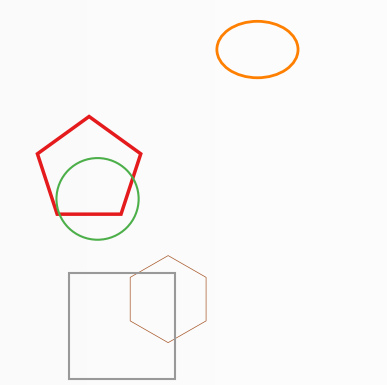[{"shape": "pentagon", "thickness": 2.5, "radius": 0.7, "center": [0.23, 0.557]}, {"shape": "circle", "thickness": 1.5, "radius": 0.53, "center": [0.252, 0.483]}, {"shape": "oval", "thickness": 2, "radius": 0.52, "center": [0.664, 0.871]}, {"shape": "hexagon", "thickness": 0.5, "radius": 0.57, "center": [0.434, 0.223]}, {"shape": "square", "thickness": 1.5, "radius": 0.69, "center": [0.315, 0.153]}]